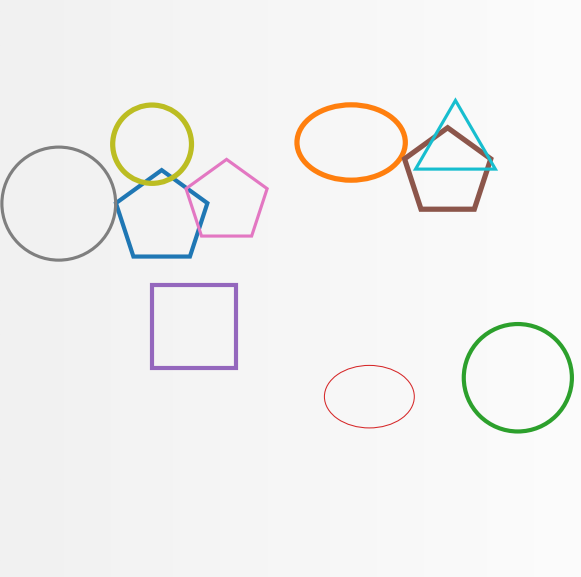[{"shape": "pentagon", "thickness": 2, "radius": 0.41, "center": [0.278, 0.622]}, {"shape": "oval", "thickness": 2.5, "radius": 0.47, "center": [0.604, 0.752]}, {"shape": "circle", "thickness": 2, "radius": 0.47, "center": [0.891, 0.345]}, {"shape": "oval", "thickness": 0.5, "radius": 0.39, "center": [0.635, 0.312]}, {"shape": "square", "thickness": 2, "radius": 0.36, "center": [0.333, 0.434]}, {"shape": "pentagon", "thickness": 2.5, "radius": 0.39, "center": [0.77, 0.7]}, {"shape": "pentagon", "thickness": 1.5, "radius": 0.37, "center": [0.39, 0.65]}, {"shape": "circle", "thickness": 1.5, "radius": 0.49, "center": [0.101, 0.647]}, {"shape": "circle", "thickness": 2.5, "radius": 0.34, "center": [0.262, 0.749]}, {"shape": "triangle", "thickness": 1.5, "radius": 0.4, "center": [0.784, 0.746]}]